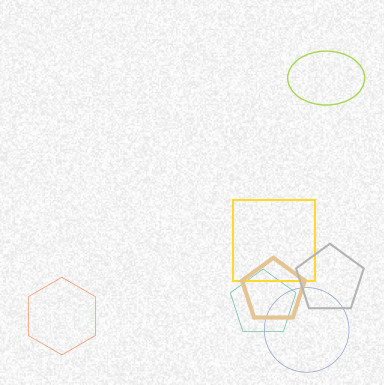[{"shape": "pentagon", "thickness": 0.5, "radius": 0.45, "center": [0.683, 0.212]}, {"shape": "hexagon", "thickness": 0.5, "radius": 0.5, "center": [0.161, 0.179]}, {"shape": "circle", "thickness": 0.5, "radius": 0.55, "center": [0.797, 0.143]}, {"shape": "oval", "thickness": 1, "radius": 0.5, "center": [0.847, 0.797]}, {"shape": "square", "thickness": 1.5, "radius": 0.53, "center": [0.711, 0.375]}, {"shape": "pentagon", "thickness": 3, "radius": 0.43, "center": [0.71, 0.245]}, {"shape": "pentagon", "thickness": 1.5, "radius": 0.46, "center": [0.857, 0.274]}]